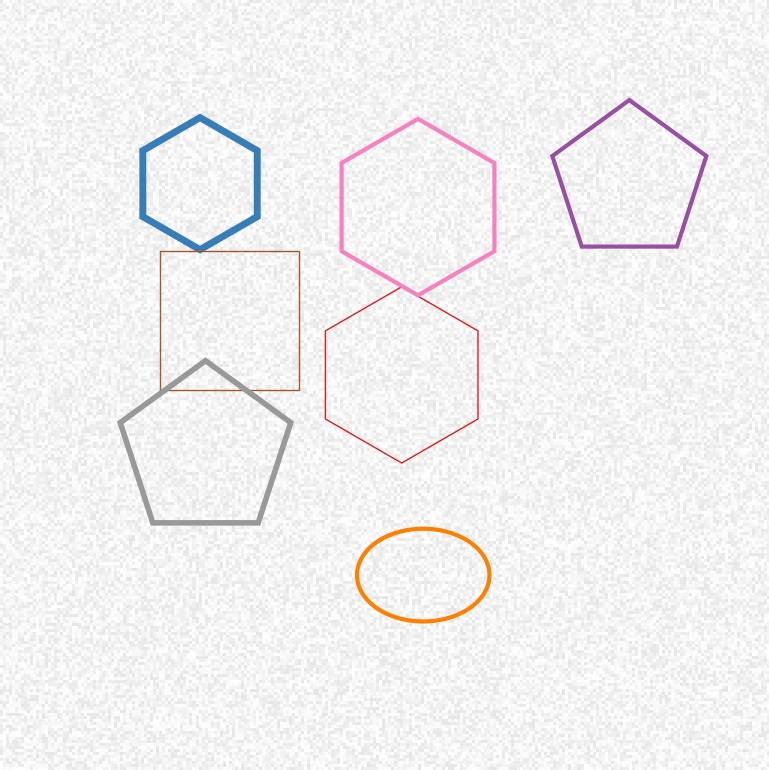[{"shape": "hexagon", "thickness": 0.5, "radius": 0.57, "center": [0.522, 0.513]}, {"shape": "hexagon", "thickness": 2.5, "radius": 0.43, "center": [0.26, 0.762]}, {"shape": "pentagon", "thickness": 1.5, "radius": 0.53, "center": [0.817, 0.765]}, {"shape": "oval", "thickness": 1.5, "radius": 0.43, "center": [0.55, 0.253]}, {"shape": "square", "thickness": 0.5, "radius": 0.45, "center": [0.298, 0.583]}, {"shape": "hexagon", "thickness": 1.5, "radius": 0.57, "center": [0.543, 0.731]}, {"shape": "pentagon", "thickness": 2, "radius": 0.58, "center": [0.267, 0.415]}]